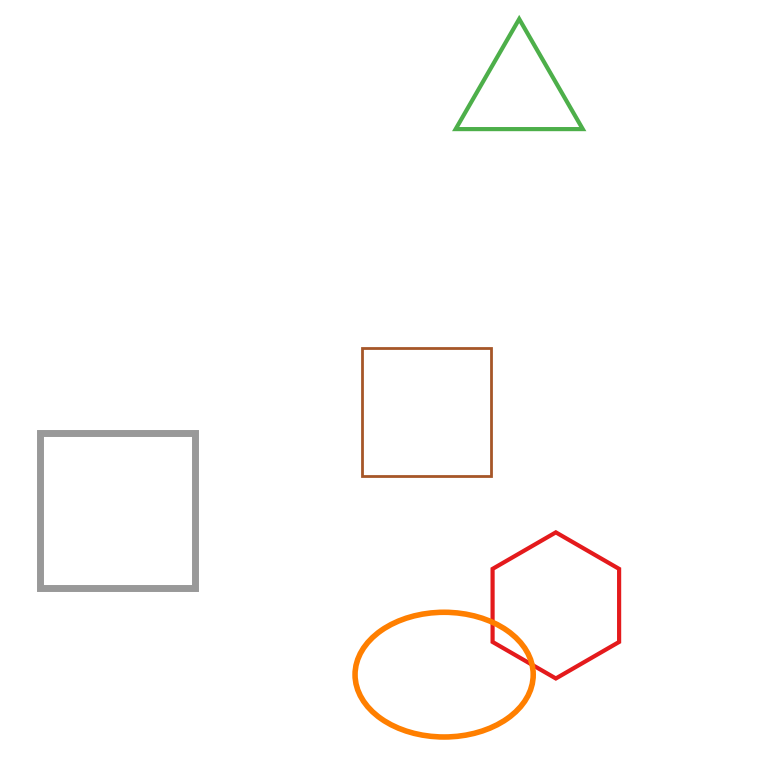[{"shape": "hexagon", "thickness": 1.5, "radius": 0.47, "center": [0.722, 0.214]}, {"shape": "triangle", "thickness": 1.5, "radius": 0.48, "center": [0.674, 0.88]}, {"shape": "oval", "thickness": 2, "radius": 0.58, "center": [0.577, 0.124]}, {"shape": "square", "thickness": 1, "radius": 0.42, "center": [0.554, 0.465]}, {"shape": "square", "thickness": 2.5, "radius": 0.5, "center": [0.153, 0.337]}]